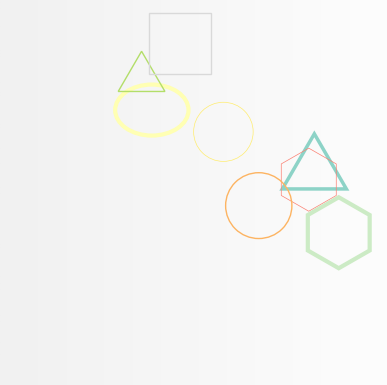[{"shape": "triangle", "thickness": 2.5, "radius": 0.48, "center": [0.811, 0.557]}, {"shape": "oval", "thickness": 3, "radius": 0.47, "center": [0.392, 0.714]}, {"shape": "hexagon", "thickness": 0.5, "radius": 0.41, "center": [0.797, 0.533]}, {"shape": "circle", "thickness": 1, "radius": 0.43, "center": [0.668, 0.466]}, {"shape": "triangle", "thickness": 1, "radius": 0.35, "center": [0.365, 0.797]}, {"shape": "square", "thickness": 1, "radius": 0.4, "center": [0.464, 0.888]}, {"shape": "hexagon", "thickness": 3, "radius": 0.46, "center": [0.874, 0.395]}, {"shape": "circle", "thickness": 0.5, "radius": 0.38, "center": [0.576, 0.658]}]